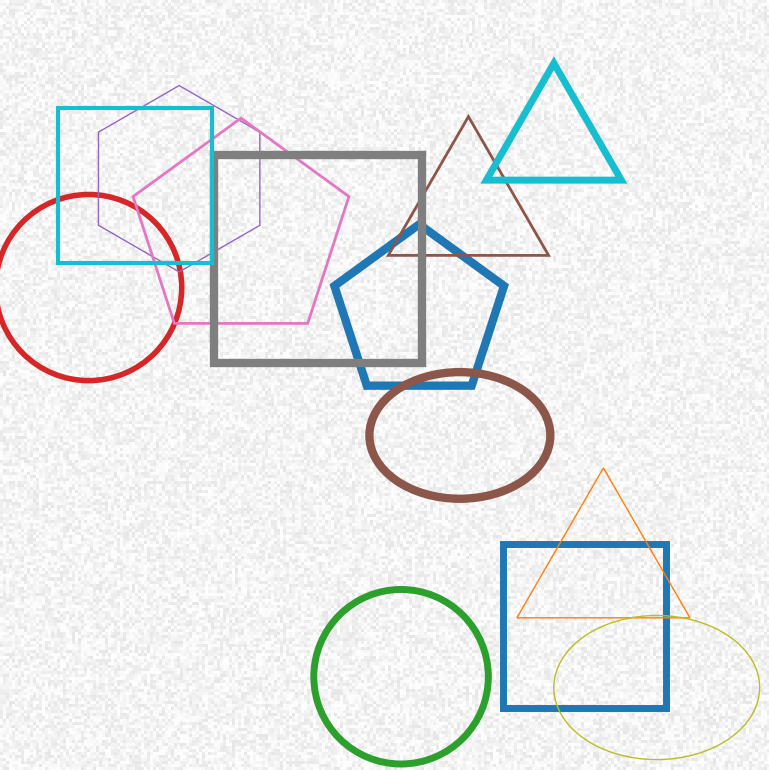[{"shape": "square", "thickness": 2.5, "radius": 0.53, "center": [0.759, 0.187]}, {"shape": "pentagon", "thickness": 3, "radius": 0.58, "center": [0.544, 0.593]}, {"shape": "triangle", "thickness": 0.5, "radius": 0.65, "center": [0.784, 0.263]}, {"shape": "circle", "thickness": 2.5, "radius": 0.57, "center": [0.521, 0.121]}, {"shape": "circle", "thickness": 2, "radius": 0.6, "center": [0.115, 0.627]}, {"shape": "hexagon", "thickness": 0.5, "radius": 0.61, "center": [0.233, 0.768]}, {"shape": "oval", "thickness": 3, "radius": 0.59, "center": [0.597, 0.434]}, {"shape": "triangle", "thickness": 1, "radius": 0.6, "center": [0.608, 0.728]}, {"shape": "pentagon", "thickness": 1, "radius": 0.74, "center": [0.313, 0.699]}, {"shape": "square", "thickness": 3, "radius": 0.68, "center": [0.413, 0.664]}, {"shape": "oval", "thickness": 0.5, "radius": 0.67, "center": [0.853, 0.107]}, {"shape": "square", "thickness": 1.5, "radius": 0.5, "center": [0.176, 0.76]}, {"shape": "triangle", "thickness": 2.5, "radius": 0.51, "center": [0.719, 0.817]}]